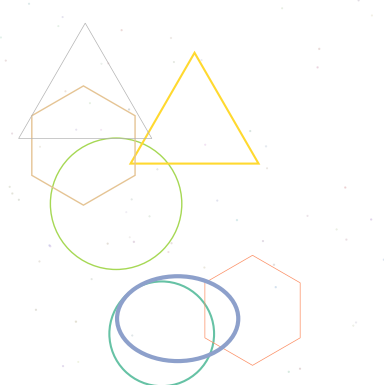[{"shape": "circle", "thickness": 1.5, "radius": 0.68, "center": [0.42, 0.133]}, {"shape": "hexagon", "thickness": 0.5, "radius": 0.71, "center": [0.656, 0.194]}, {"shape": "oval", "thickness": 3, "radius": 0.79, "center": [0.461, 0.172]}, {"shape": "circle", "thickness": 1, "radius": 0.85, "center": [0.302, 0.471]}, {"shape": "triangle", "thickness": 1.5, "radius": 0.96, "center": [0.505, 0.671]}, {"shape": "hexagon", "thickness": 1, "radius": 0.77, "center": [0.217, 0.622]}, {"shape": "triangle", "thickness": 0.5, "radius": 1.0, "center": [0.221, 0.74]}]